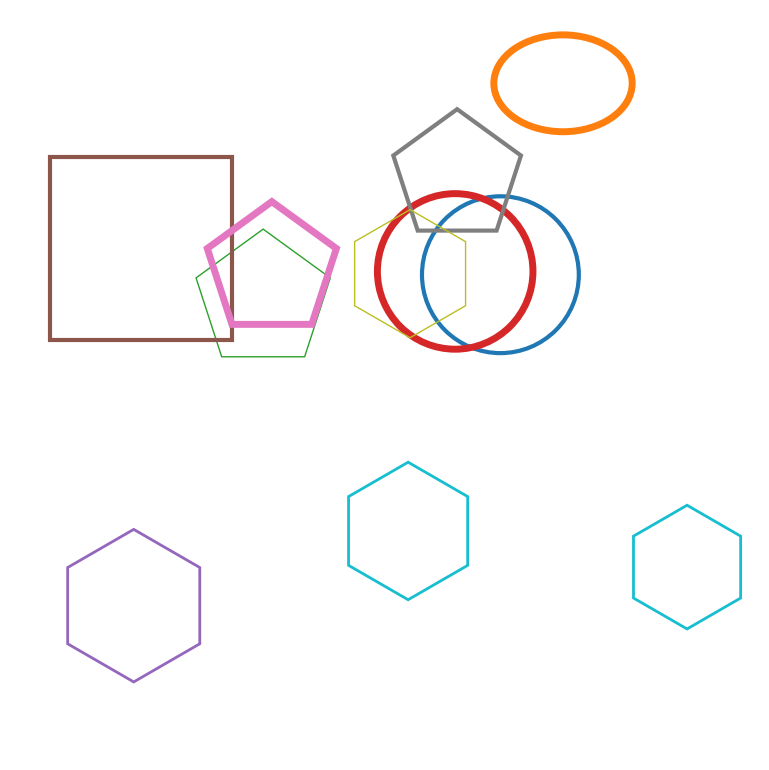[{"shape": "circle", "thickness": 1.5, "radius": 0.51, "center": [0.65, 0.643]}, {"shape": "oval", "thickness": 2.5, "radius": 0.45, "center": [0.731, 0.892]}, {"shape": "pentagon", "thickness": 0.5, "radius": 0.46, "center": [0.342, 0.611]}, {"shape": "circle", "thickness": 2.5, "radius": 0.51, "center": [0.591, 0.648]}, {"shape": "hexagon", "thickness": 1, "radius": 0.5, "center": [0.174, 0.213]}, {"shape": "square", "thickness": 1.5, "radius": 0.59, "center": [0.183, 0.677]}, {"shape": "pentagon", "thickness": 2.5, "radius": 0.44, "center": [0.353, 0.65]}, {"shape": "pentagon", "thickness": 1.5, "radius": 0.44, "center": [0.594, 0.771]}, {"shape": "hexagon", "thickness": 0.5, "radius": 0.42, "center": [0.533, 0.645]}, {"shape": "hexagon", "thickness": 1, "radius": 0.4, "center": [0.892, 0.264]}, {"shape": "hexagon", "thickness": 1, "radius": 0.45, "center": [0.53, 0.31]}]